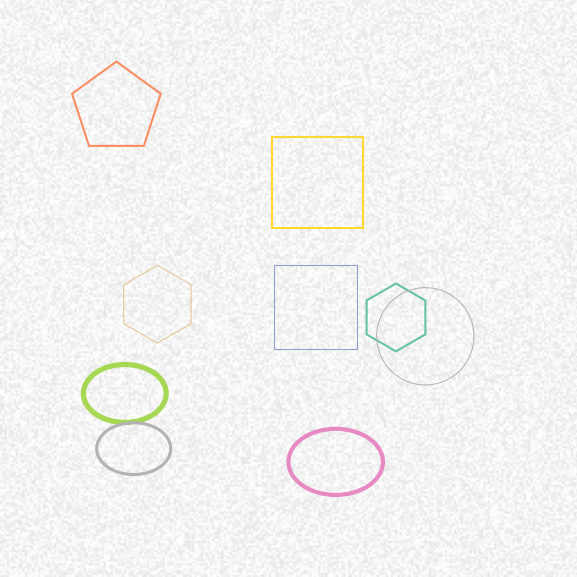[{"shape": "hexagon", "thickness": 1, "radius": 0.29, "center": [0.686, 0.449]}, {"shape": "pentagon", "thickness": 1, "radius": 0.4, "center": [0.202, 0.812]}, {"shape": "square", "thickness": 0.5, "radius": 0.36, "center": [0.546, 0.467]}, {"shape": "oval", "thickness": 2, "radius": 0.41, "center": [0.581, 0.199]}, {"shape": "oval", "thickness": 2.5, "radius": 0.36, "center": [0.216, 0.318]}, {"shape": "square", "thickness": 1, "radius": 0.4, "center": [0.55, 0.683]}, {"shape": "hexagon", "thickness": 0.5, "radius": 0.34, "center": [0.273, 0.472]}, {"shape": "oval", "thickness": 1.5, "radius": 0.32, "center": [0.232, 0.222]}, {"shape": "circle", "thickness": 0.5, "radius": 0.42, "center": [0.736, 0.417]}]